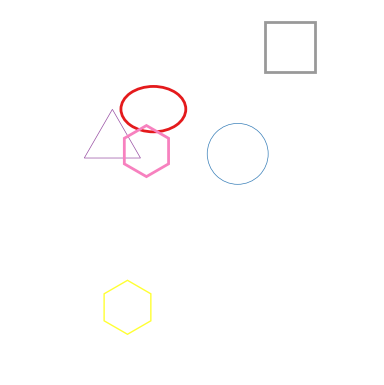[{"shape": "oval", "thickness": 2, "radius": 0.42, "center": [0.398, 0.717]}, {"shape": "circle", "thickness": 0.5, "radius": 0.4, "center": [0.617, 0.6]}, {"shape": "triangle", "thickness": 0.5, "radius": 0.42, "center": [0.292, 0.632]}, {"shape": "hexagon", "thickness": 1, "radius": 0.35, "center": [0.331, 0.202]}, {"shape": "hexagon", "thickness": 2, "radius": 0.33, "center": [0.38, 0.608]}, {"shape": "square", "thickness": 2, "radius": 0.32, "center": [0.753, 0.878]}]